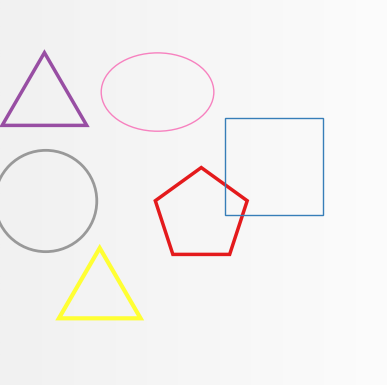[{"shape": "pentagon", "thickness": 2.5, "radius": 0.62, "center": [0.519, 0.44]}, {"shape": "square", "thickness": 1, "radius": 0.63, "center": [0.708, 0.568]}, {"shape": "triangle", "thickness": 2.5, "radius": 0.63, "center": [0.115, 0.737]}, {"shape": "triangle", "thickness": 3, "radius": 0.61, "center": [0.257, 0.234]}, {"shape": "oval", "thickness": 1, "radius": 0.73, "center": [0.407, 0.761]}, {"shape": "circle", "thickness": 2, "radius": 0.66, "center": [0.118, 0.478]}]